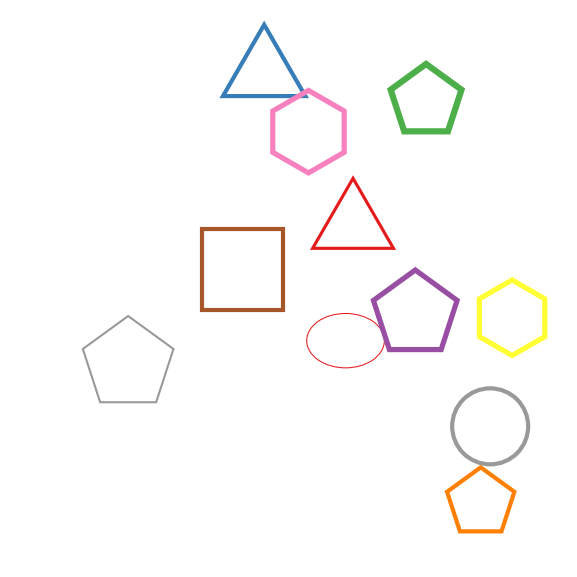[{"shape": "oval", "thickness": 0.5, "radius": 0.34, "center": [0.598, 0.409]}, {"shape": "triangle", "thickness": 1.5, "radius": 0.4, "center": [0.611, 0.61]}, {"shape": "triangle", "thickness": 2, "radius": 0.41, "center": [0.457, 0.874]}, {"shape": "pentagon", "thickness": 3, "radius": 0.32, "center": [0.738, 0.824]}, {"shape": "pentagon", "thickness": 2.5, "radius": 0.38, "center": [0.719, 0.455]}, {"shape": "pentagon", "thickness": 2, "radius": 0.31, "center": [0.832, 0.129]}, {"shape": "hexagon", "thickness": 2.5, "radius": 0.33, "center": [0.887, 0.449]}, {"shape": "square", "thickness": 2, "radius": 0.35, "center": [0.42, 0.533]}, {"shape": "hexagon", "thickness": 2.5, "radius": 0.36, "center": [0.534, 0.771]}, {"shape": "circle", "thickness": 2, "radius": 0.33, "center": [0.849, 0.261]}, {"shape": "pentagon", "thickness": 1, "radius": 0.41, "center": [0.222, 0.369]}]